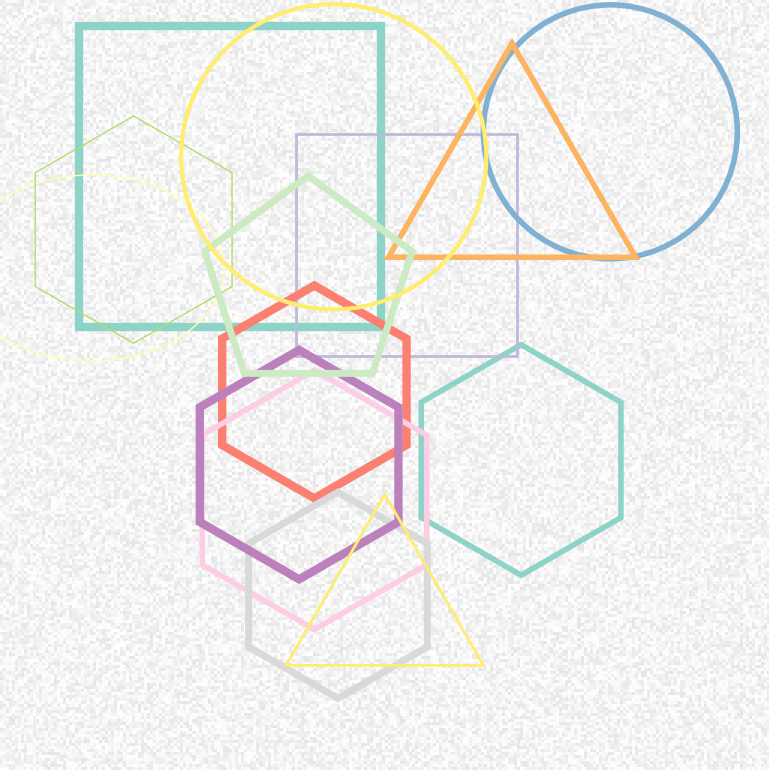[{"shape": "square", "thickness": 3, "radius": 0.98, "center": [0.299, 0.771]}, {"shape": "hexagon", "thickness": 2, "radius": 0.75, "center": [0.677, 0.403]}, {"shape": "oval", "thickness": 0.5, "radius": 0.86, "center": [0.118, 0.652]}, {"shape": "square", "thickness": 1, "radius": 0.72, "center": [0.528, 0.682]}, {"shape": "hexagon", "thickness": 3, "radius": 0.69, "center": [0.408, 0.491]}, {"shape": "circle", "thickness": 2, "radius": 0.82, "center": [0.793, 0.829]}, {"shape": "triangle", "thickness": 2, "radius": 0.93, "center": [0.665, 0.759]}, {"shape": "hexagon", "thickness": 0.5, "radius": 0.74, "center": [0.174, 0.702]}, {"shape": "hexagon", "thickness": 2, "radius": 0.84, "center": [0.408, 0.351]}, {"shape": "hexagon", "thickness": 2.5, "radius": 0.67, "center": [0.439, 0.227]}, {"shape": "hexagon", "thickness": 3, "radius": 0.74, "center": [0.388, 0.397]}, {"shape": "pentagon", "thickness": 2.5, "radius": 0.71, "center": [0.4, 0.63]}, {"shape": "circle", "thickness": 1.5, "radius": 0.99, "center": [0.433, 0.796]}, {"shape": "triangle", "thickness": 1, "radius": 0.74, "center": [0.5, 0.21]}]